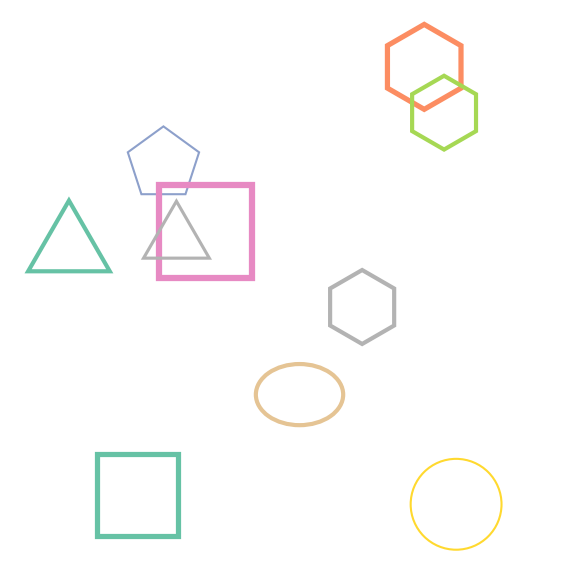[{"shape": "square", "thickness": 2.5, "radius": 0.35, "center": [0.238, 0.142]}, {"shape": "triangle", "thickness": 2, "radius": 0.41, "center": [0.119, 0.57]}, {"shape": "hexagon", "thickness": 2.5, "radius": 0.37, "center": [0.735, 0.883]}, {"shape": "pentagon", "thickness": 1, "radius": 0.32, "center": [0.283, 0.715]}, {"shape": "square", "thickness": 3, "radius": 0.4, "center": [0.356, 0.598]}, {"shape": "hexagon", "thickness": 2, "radius": 0.32, "center": [0.769, 0.804]}, {"shape": "circle", "thickness": 1, "radius": 0.39, "center": [0.79, 0.126]}, {"shape": "oval", "thickness": 2, "radius": 0.38, "center": [0.519, 0.316]}, {"shape": "triangle", "thickness": 1.5, "radius": 0.33, "center": [0.305, 0.585]}, {"shape": "hexagon", "thickness": 2, "radius": 0.32, "center": [0.627, 0.468]}]